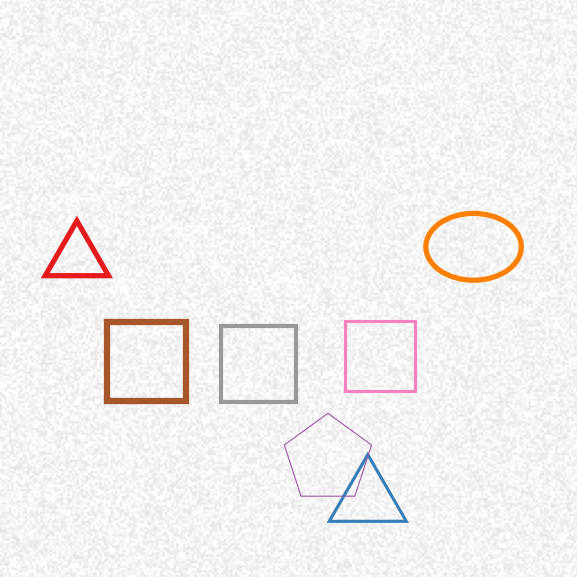[{"shape": "triangle", "thickness": 2.5, "radius": 0.32, "center": [0.133, 0.553]}, {"shape": "triangle", "thickness": 1.5, "radius": 0.39, "center": [0.637, 0.135]}, {"shape": "pentagon", "thickness": 0.5, "radius": 0.4, "center": [0.568, 0.204]}, {"shape": "oval", "thickness": 2.5, "radius": 0.41, "center": [0.82, 0.572]}, {"shape": "square", "thickness": 3, "radius": 0.34, "center": [0.254, 0.373]}, {"shape": "square", "thickness": 1.5, "radius": 0.3, "center": [0.658, 0.383]}, {"shape": "square", "thickness": 2, "radius": 0.33, "center": [0.447, 0.369]}]